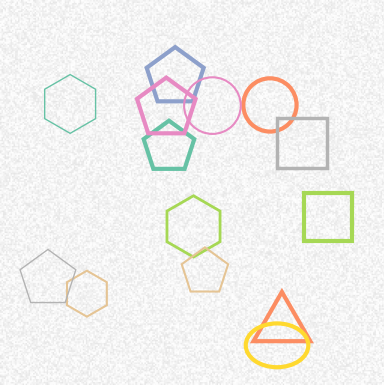[{"shape": "pentagon", "thickness": 3, "radius": 0.35, "center": [0.439, 0.617]}, {"shape": "hexagon", "thickness": 1, "radius": 0.38, "center": [0.182, 0.73]}, {"shape": "circle", "thickness": 3, "radius": 0.35, "center": [0.701, 0.727]}, {"shape": "triangle", "thickness": 3, "radius": 0.43, "center": [0.732, 0.156]}, {"shape": "pentagon", "thickness": 3, "radius": 0.39, "center": [0.455, 0.8]}, {"shape": "pentagon", "thickness": 3, "radius": 0.4, "center": [0.432, 0.718]}, {"shape": "circle", "thickness": 1.5, "radius": 0.37, "center": [0.552, 0.726]}, {"shape": "square", "thickness": 3, "radius": 0.31, "center": [0.853, 0.437]}, {"shape": "hexagon", "thickness": 2, "radius": 0.4, "center": [0.503, 0.412]}, {"shape": "oval", "thickness": 3, "radius": 0.41, "center": [0.72, 0.103]}, {"shape": "pentagon", "thickness": 1.5, "radius": 0.32, "center": [0.532, 0.294]}, {"shape": "hexagon", "thickness": 1.5, "radius": 0.3, "center": [0.226, 0.237]}, {"shape": "pentagon", "thickness": 1, "radius": 0.38, "center": [0.125, 0.276]}, {"shape": "square", "thickness": 2.5, "radius": 0.33, "center": [0.784, 0.629]}]